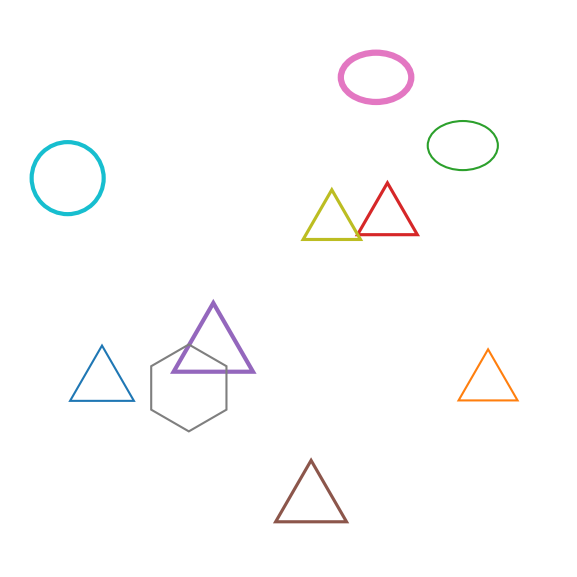[{"shape": "triangle", "thickness": 1, "radius": 0.32, "center": [0.177, 0.337]}, {"shape": "triangle", "thickness": 1, "radius": 0.29, "center": [0.845, 0.335]}, {"shape": "oval", "thickness": 1, "radius": 0.3, "center": [0.801, 0.747]}, {"shape": "triangle", "thickness": 1.5, "radius": 0.3, "center": [0.671, 0.623]}, {"shape": "triangle", "thickness": 2, "radius": 0.4, "center": [0.369, 0.395]}, {"shape": "triangle", "thickness": 1.5, "radius": 0.35, "center": [0.539, 0.131]}, {"shape": "oval", "thickness": 3, "radius": 0.3, "center": [0.651, 0.865]}, {"shape": "hexagon", "thickness": 1, "radius": 0.38, "center": [0.327, 0.327]}, {"shape": "triangle", "thickness": 1.5, "radius": 0.29, "center": [0.575, 0.613]}, {"shape": "circle", "thickness": 2, "radius": 0.31, "center": [0.117, 0.691]}]